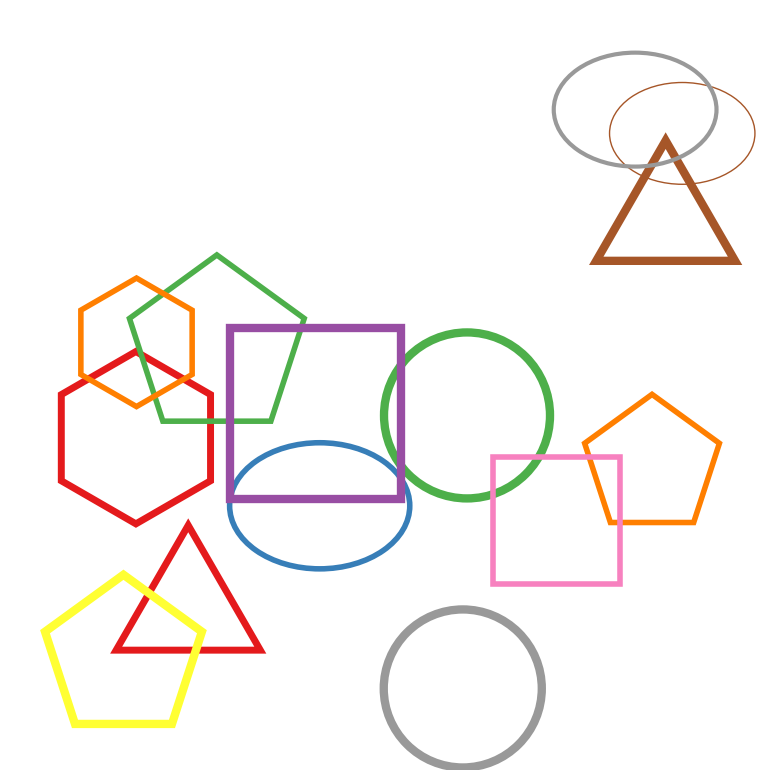[{"shape": "triangle", "thickness": 2.5, "radius": 0.54, "center": [0.244, 0.21]}, {"shape": "hexagon", "thickness": 2.5, "radius": 0.56, "center": [0.177, 0.432]}, {"shape": "oval", "thickness": 2, "radius": 0.58, "center": [0.415, 0.343]}, {"shape": "circle", "thickness": 3, "radius": 0.54, "center": [0.607, 0.46]}, {"shape": "pentagon", "thickness": 2, "radius": 0.6, "center": [0.282, 0.55]}, {"shape": "square", "thickness": 3, "radius": 0.56, "center": [0.409, 0.463]}, {"shape": "hexagon", "thickness": 2, "radius": 0.42, "center": [0.177, 0.555]}, {"shape": "pentagon", "thickness": 2, "radius": 0.46, "center": [0.847, 0.396]}, {"shape": "pentagon", "thickness": 3, "radius": 0.54, "center": [0.16, 0.146]}, {"shape": "oval", "thickness": 0.5, "radius": 0.47, "center": [0.886, 0.827]}, {"shape": "triangle", "thickness": 3, "radius": 0.52, "center": [0.864, 0.713]}, {"shape": "square", "thickness": 2, "radius": 0.41, "center": [0.722, 0.324]}, {"shape": "circle", "thickness": 3, "radius": 0.51, "center": [0.601, 0.106]}, {"shape": "oval", "thickness": 1.5, "radius": 0.53, "center": [0.825, 0.858]}]